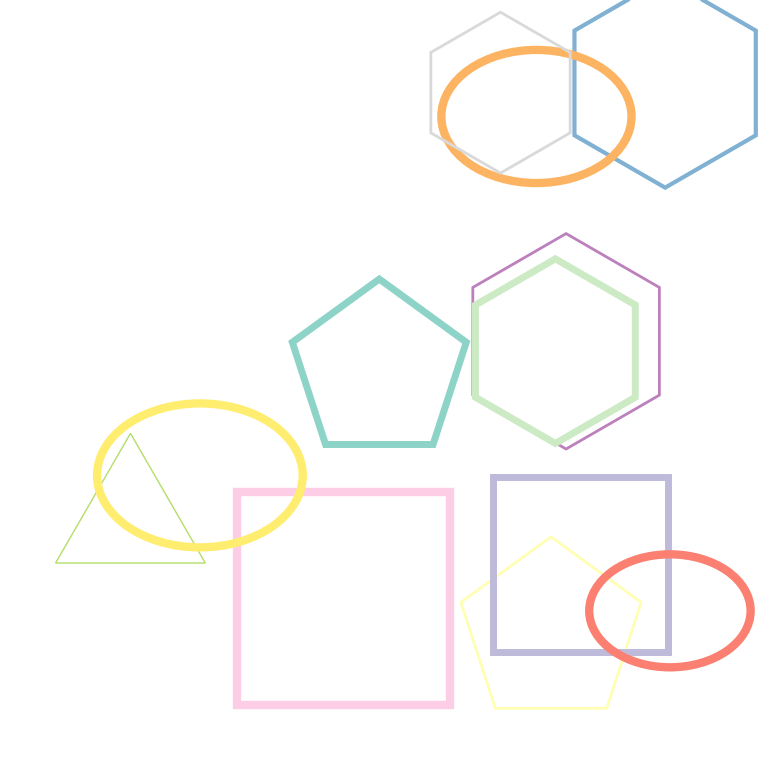[{"shape": "pentagon", "thickness": 2.5, "radius": 0.59, "center": [0.493, 0.519]}, {"shape": "pentagon", "thickness": 1, "radius": 0.62, "center": [0.716, 0.18]}, {"shape": "square", "thickness": 2.5, "radius": 0.57, "center": [0.754, 0.267]}, {"shape": "oval", "thickness": 3, "radius": 0.52, "center": [0.87, 0.207]}, {"shape": "hexagon", "thickness": 1.5, "radius": 0.68, "center": [0.864, 0.892]}, {"shape": "oval", "thickness": 3, "radius": 0.62, "center": [0.697, 0.849]}, {"shape": "triangle", "thickness": 0.5, "radius": 0.56, "center": [0.169, 0.325]}, {"shape": "square", "thickness": 3, "radius": 0.69, "center": [0.446, 0.223]}, {"shape": "hexagon", "thickness": 1, "radius": 0.52, "center": [0.65, 0.88]}, {"shape": "hexagon", "thickness": 1, "radius": 0.7, "center": [0.735, 0.557]}, {"shape": "hexagon", "thickness": 2.5, "radius": 0.6, "center": [0.721, 0.544]}, {"shape": "oval", "thickness": 3, "radius": 0.67, "center": [0.26, 0.383]}]